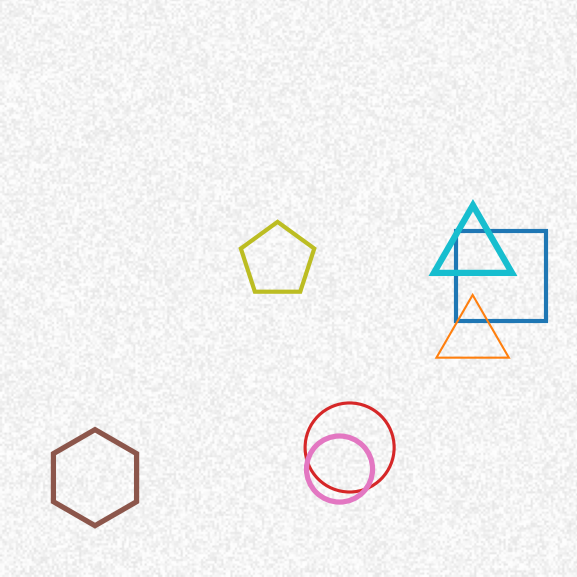[{"shape": "square", "thickness": 2, "radius": 0.39, "center": [0.868, 0.521]}, {"shape": "triangle", "thickness": 1, "radius": 0.36, "center": [0.818, 0.416]}, {"shape": "circle", "thickness": 1.5, "radius": 0.39, "center": [0.605, 0.224]}, {"shape": "hexagon", "thickness": 2.5, "radius": 0.42, "center": [0.165, 0.172]}, {"shape": "circle", "thickness": 2.5, "radius": 0.29, "center": [0.588, 0.187]}, {"shape": "pentagon", "thickness": 2, "radius": 0.33, "center": [0.481, 0.548]}, {"shape": "triangle", "thickness": 3, "radius": 0.39, "center": [0.819, 0.566]}]